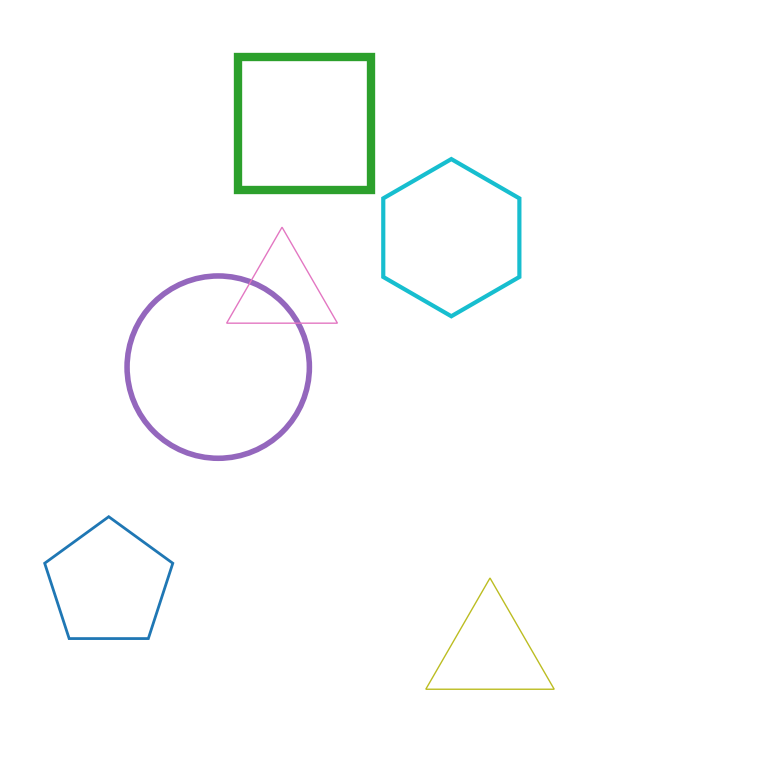[{"shape": "pentagon", "thickness": 1, "radius": 0.44, "center": [0.141, 0.241]}, {"shape": "square", "thickness": 3, "radius": 0.43, "center": [0.395, 0.84]}, {"shape": "circle", "thickness": 2, "radius": 0.59, "center": [0.283, 0.523]}, {"shape": "triangle", "thickness": 0.5, "radius": 0.42, "center": [0.366, 0.622]}, {"shape": "triangle", "thickness": 0.5, "radius": 0.48, "center": [0.636, 0.153]}, {"shape": "hexagon", "thickness": 1.5, "radius": 0.51, "center": [0.586, 0.691]}]